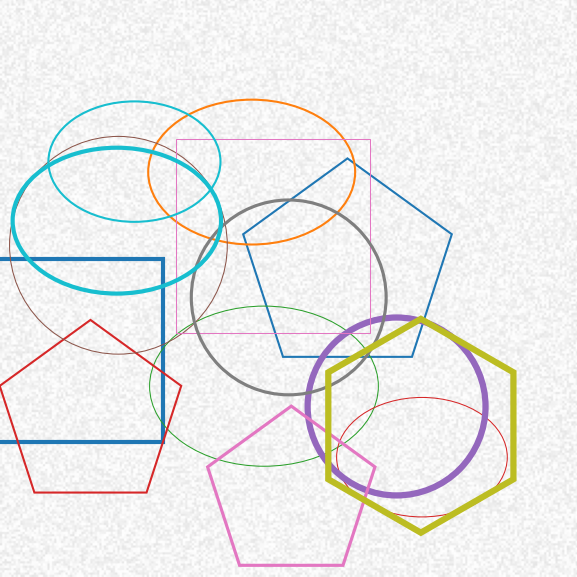[{"shape": "square", "thickness": 2, "radius": 0.79, "center": [0.124, 0.392]}, {"shape": "pentagon", "thickness": 1, "radius": 0.95, "center": [0.602, 0.535]}, {"shape": "oval", "thickness": 1, "radius": 0.9, "center": [0.436, 0.701]}, {"shape": "oval", "thickness": 0.5, "radius": 0.99, "center": [0.457, 0.33]}, {"shape": "oval", "thickness": 0.5, "radius": 0.74, "center": [0.731, 0.207]}, {"shape": "pentagon", "thickness": 1, "radius": 0.83, "center": [0.157, 0.28]}, {"shape": "circle", "thickness": 3, "radius": 0.77, "center": [0.687, 0.295]}, {"shape": "circle", "thickness": 0.5, "radius": 0.94, "center": [0.205, 0.574]}, {"shape": "pentagon", "thickness": 1.5, "radius": 0.76, "center": [0.504, 0.143]}, {"shape": "square", "thickness": 0.5, "radius": 0.84, "center": [0.472, 0.591]}, {"shape": "circle", "thickness": 1.5, "radius": 0.84, "center": [0.5, 0.484]}, {"shape": "hexagon", "thickness": 3, "radius": 0.93, "center": [0.729, 0.262]}, {"shape": "oval", "thickness": 1, "radius": 0.74, "center": [0.233, 0.719]}, {"shape": "oval", "thickness": 2, "radius": 0.9, "center": [0.202, 0.617]}]